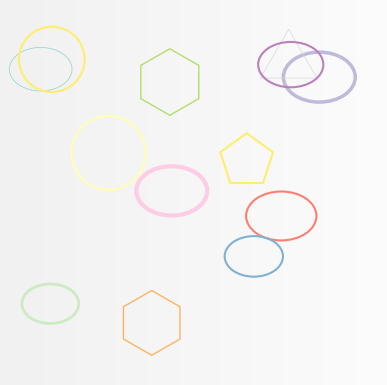[{"shape": "oval", "thickness": 0.5, "radius": 0.4, "center": [0.105, 0.82]}, {"shape": "circle", "thickness": 1.5, "radius": 0.48, "center": [0.28, 0.603]}, {"shape": "oval", "thickness": 2.5, "radius": 0.46, "center": [0.824, 0.8]}, {"shape": "oval", "thickness": 1.5, "radius": 0.45, "center": [0.726, 0.439]}, {"shape": "oval", "thickness": 1.5, "radius": 0.38, "center": [0.655, 0.334]}, {"shape": "hexagon", "thickness": 1, "radius": 0.42, "center": [0.392, 0.161]}, {"shape": "hexagon", "thickness": 1, "radius": 0.43, "center": [0.438, 0.787]}, {"shape": "oval", "thickness": 3, "radius": 0.46, "center": [0.443, 0.504]}, {"shape": "triangle", "thickness": 0.5, "radius": 0.42, "center": [0.745, 0.839]}, {"shape": "oval", "thickness": 1.5, "radius": 0.42, "center": [0.75, 0.832]}, {"shape": "oval", "thickness": 2, "radius": 0.37, "center": [0.13, 0.211]}, {"shape": "circle", "thickness": 1.5, "radius": 0.42, "center": [0.134, 0.846]}, {"shape": "pentagon", "thickness": 1.5, "radius": 0.36, "center": [0.637, 0.582]}]